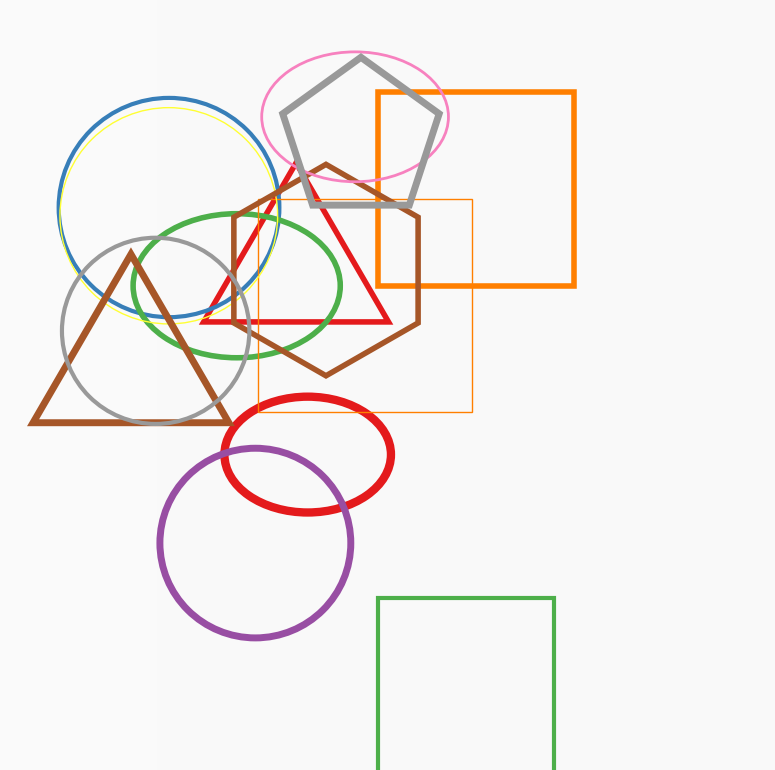[{"shape": "triangle", "thickness": 2, "radius": 0.69, "center": [0.382, 0.651]}, {"shape": "oval", "thickness": 3, "radius": 0.54, "center": [0.397, 0.41]}, {"shape": "circle", "thickness": 1.5, "radius": 0.71, "center": [0.218, 0.73]}, {"shape": "oval", "thickness": 2, "radius": 0.67, "center": [0.305, 0.629]}, {"shape": "square", "thickness": 1.5, "radius": 0.57, "center": [0.601, 0.11]}, {"shape": "circle", "thickness": 2.5, "radius": 0.62, "center": [0.329, 0.295]}, {"shape": "square", "thickness": 2, "radius": 0.63, "center": [0.614, 0.754]}, {"shape": "square", "thickness": 0.5, "radius": 0.69, "center": [0.471, 0.603]}, {"shape": "circle", "thickness": 0.5, "radius": 0.7, "center": [0.218, 0.72]}, {"shape": "triangle", "thickness": 2.5, "radius": 0.73, "center": [0.169, 0.524]}, {"shape": "hexagon", "thickness": 2, "radius": 0.69, "center": [0.421, 0.649]}, {"shape": "oval", "thickness": 1, "radius": 0.6, "center": [0.458, 0.848]}, {"shape": "circle", "thickness": 1.5, "radius": 0.6, "center": [0.201, 0.57]}, {"shape": "pentagon", "thickness": 2.5, "radius": 0.53, "center": [0.466, 0.819]}]